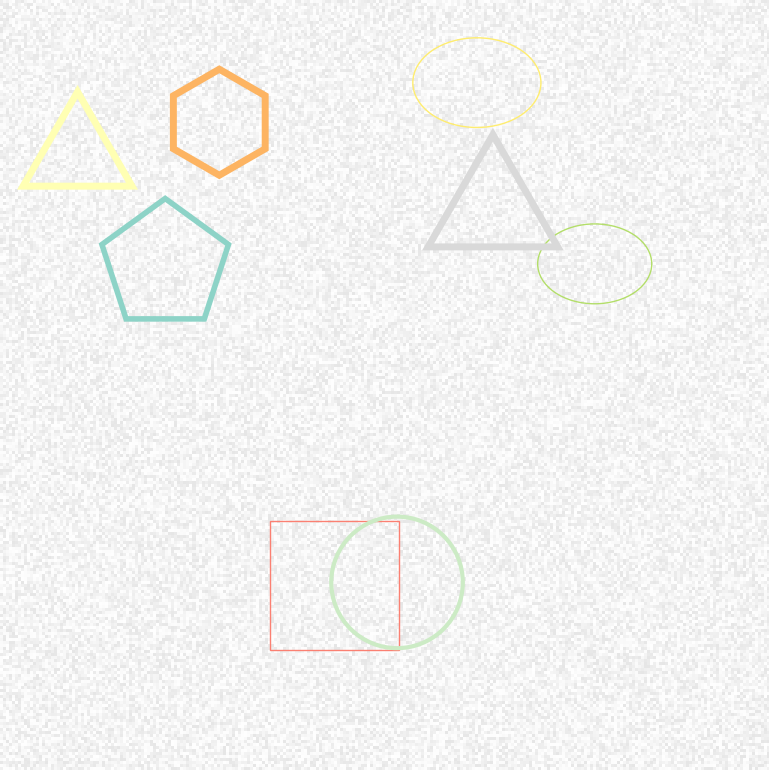[{"shape": "pentagon", "thickness": 2, "radius": 0.43, "center": [0.215, 0.656]}, {"shape": "triangle", "thickness": 2.5, "radius": 0.41, "center": [0.101, 0.799]}, {"shape": "square", "thickness": 0.5, "radius": 0.42, "center": [0.435, 0.24]}, {"shape": "hexagon", "thickness": 2.5, "radius": 0.34, "center": [0.285, 0.841]}, {"shape": "oval", "thickness": 0.5, "radius": 0.37, "center": [0.772, 0.657]}, {"shape": "triangle", "thickness": 2.5, "radius": 0.49, "center": [0.64, 0.728]}, {"shape": "circle", "thickness": 1.5, "radius": 0.43, "center": [0.516, 0.244]}, {"shape": "oval", "thickness": 0.5, "radius": 0.42, "center": [0.619, 0.893]}]